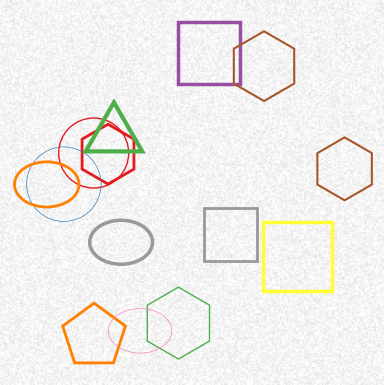[{"shape": "hexagon", "thickness": 2, "radius": 0.39, "center": [0.281, 0.6]}, {"shape": "circle", "thickness": 1, "radius": 0.45, "center": [0.243, 0.603]}, {"shape": "circle", "thickness": 0.5, "radius": 0.48, "center": [0.166, 0.522]}, {"shape": "triangle", "thickness": 3, "radius": 0.42, "center": [0.296, 0.649]}, {"shape": "hexagon", "thickness": 1, "radius": 0.47, "center": [0.463, 0.161]}, {"shape": "square", "thickness": 2.5, "radius": 0.4, "center": [0.543, 0.861]}, {"shape": "pentagon", "thickness": 2, "radius": 0.43, "center": [0.244, 0.127]}, {"shape": "oval", "thickness": 2, "radius": 0.42, "center": [0.121, 0.521]}, {"shape": "square", "thickness": 2.5, "radius": 0.45, "center": [0.773, 0.334]}, {"shape": "hexagon", "thickness": 1.5, "radius": 0.45, "center": [0.686, 0.828]}, {"shape": "hexagon", "thickness": 1.5, "radius": 0.41, "center": [0.895, 0.561]}, {"shape": "oval", "thickness": 0.5, "radius": 0.41, "center": [0.364, 0.141]}, {"shape": "oval", "thickness": 2.5, "radius": 0.41, "center": [0.315, 0.371]}, {"shape": "square", "thickness": 2, "radius": 0.34, "center": [0.598, 0.391]}]